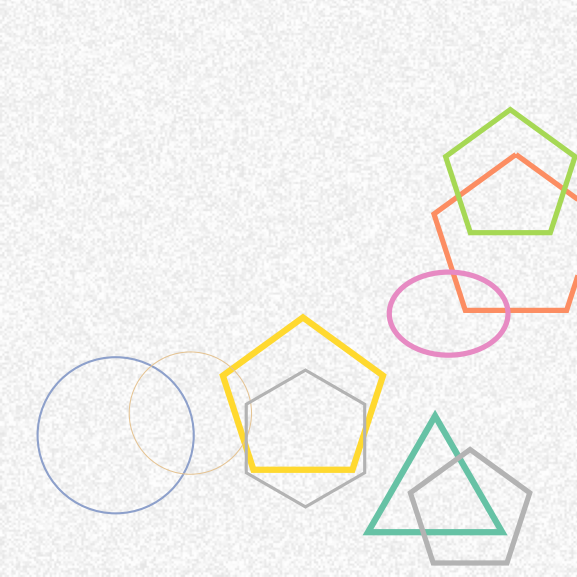[{"shape": "triangle", "thickness": 3, "radius": 0.67, "center": [0.753, 0.145]}, {"shape": "pentagon", "thickness": 2.5, "radius": 0.75, "center": [0.893, 0.582]}, {"shape": "circle", "thickness": 1, "radius": 0.68, "center": [0.2, 0.245]}, {"shape": "oval", "thickness": 2.5, "radius": 0.51, "center": [0.777, 0.456]}, {"shape": "pentagon", "thickness": 2.5, "radius": 0.59, "center": [0.884, 0.692]}, {"shape": "pentagon", "thickness": 3, "radius": 0.73, "center": [0.525, 0.304]}, {"shape": "circle", "thickness": 0.5, "radius": 0.53, "center": [0.33, 0.284]}, {"shape": "pentagon", "thickness": 2.5, "radius": 0.54, "center": [0.814, 0.112]}, {"shape": "hexagon", "thickness": 1.5, "radius": 0.59, "center": [0.529, 0.24]}]